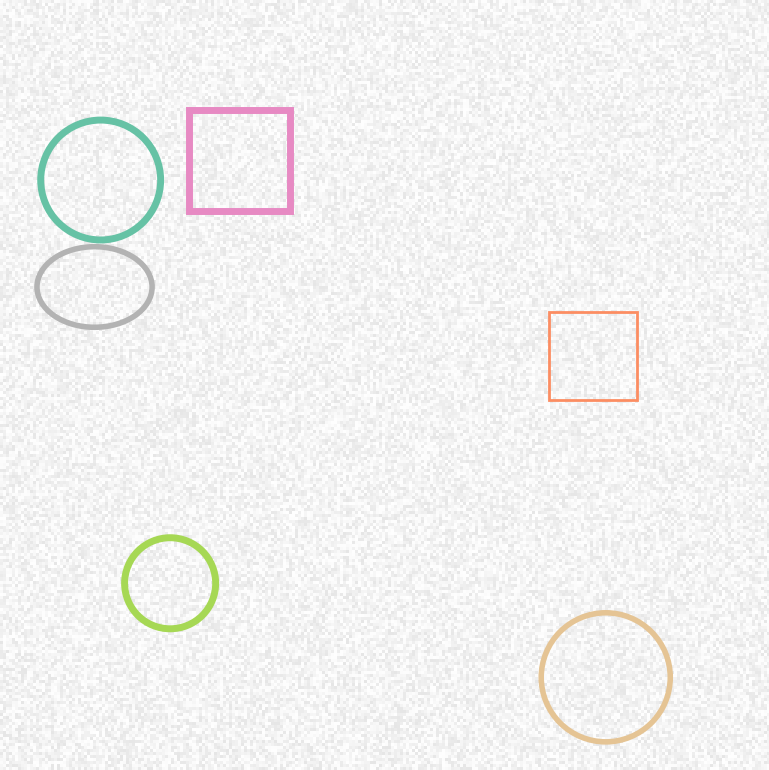[{"shape": "circle", "thickness": 2.5, "radius": 0.39, "center": [0.131, 0.766]}, {"shape": "square", "thickness": 1, "radius": 0.29, "center": [0.77, 0.538]}, {"shape": "square", "thickness": 2.5, "radius": 0.33, "center": [0.311, 0.792]}, {"shape": "circle", "thickness": 2.5, "radius": 0.3, "center": [0.221, 0.243]}, {"shape": "circle", "thickness": 2, "radius": 0.42, "center": [0.787, 0.12]}, {"shape": "oval", "thickness": 2, "radius": 0.37, "center": [0.123, 0.627]}]